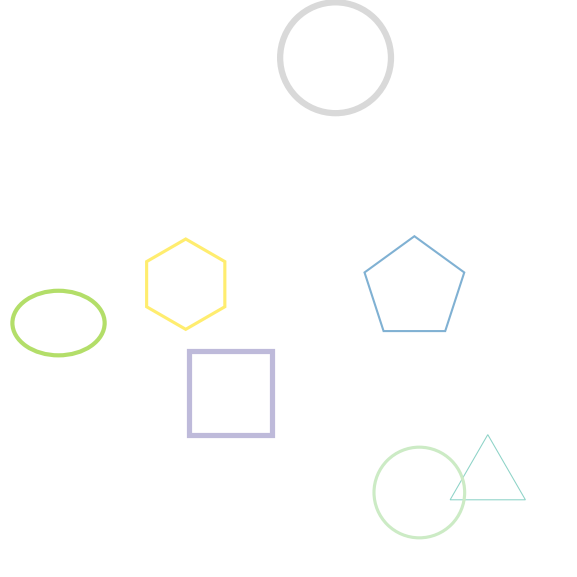[{"shape": "triangle", "thickness": 0.5, "radius": 0.38, "center": [0.845, 0.171]}, {"shape": "square", "thickness": 2.5, "radius": 0.36, "center": [0.399, 0.319]}, {"shape": "pentagon", "thickness": 1, "radius": 0.45, "center": [0.718, 0.499]}, {"shape": "oval", "thickness": 2, "radius": 0.4, "center": [0.101, 0.44]}, {"shape": "circle", "thickness": 3, "radius": 0.48, "center": [0.581, 0.899]}, {"shape": "circle", "thickness": 1.5, "radius": 0.39, "center": [0.726, 0.146]}, {"shape": "hexagon", "thickness": 1.5, "radius": 0.39, "center": [0.322, 0.507]}]